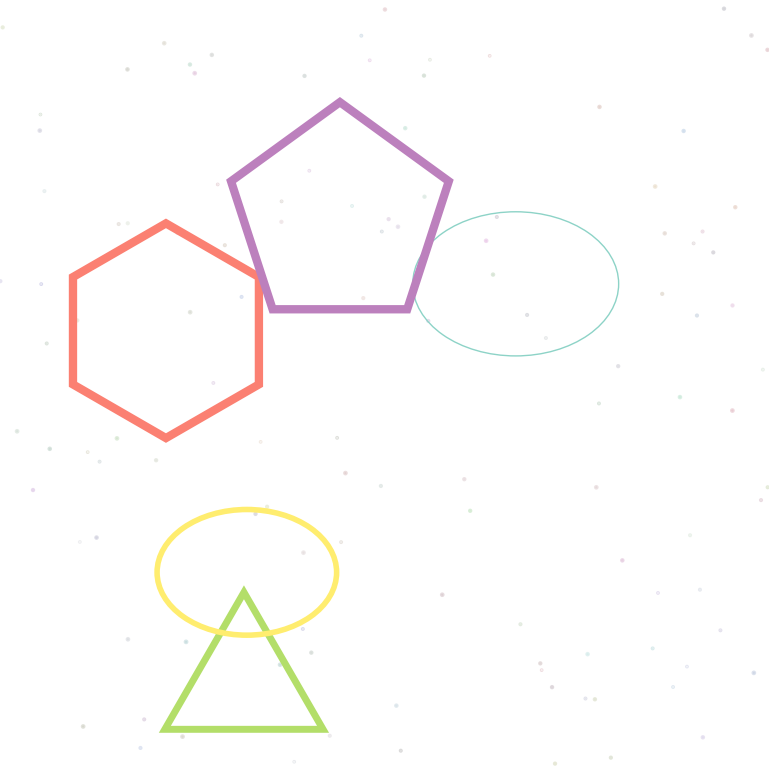[{"shape": "oval", "thickness": 0.5, "radius": 0.67, "center": [0.67, 0.631]}, {"shape": "hexagon", "thickness": 3, "radius": 0.7, "center": [0.216, 0.57]}, {"shape": "triangle", "thickness": 2.5, "radius": 0.59, "center": [0.317, 0.112]}, {"shape": "pentagon", "thickness": 3, "radius": 0.74, "center": [0.441, 0.719]}, {"shape": "oval", "thickness": 2, "radius": 0.58, "center": [0.321, 0.257]}]